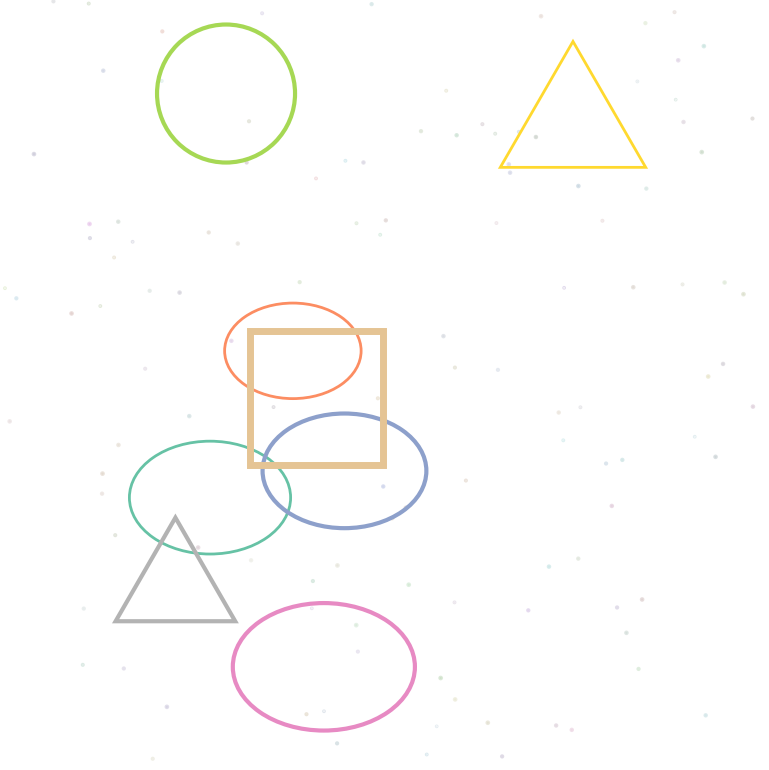[{"shape": "oval", "thickness": 1, "radius": 0.52, "center": [0.273, 0.354]}, {"shape": "oval", "thickness": 1, "radius": 0.44, "center": [0.38, 0.544]}, {"shape": "oval", "thickness": 1.5, "radius": 0.53, "center": [0.447, 0.389]}, {"shape": "oval", "thickness": 1.5, "radius": 0.59, "center": [0.421, 0.134]}, {"shape": "circle", "thickness": 1.5, "radius": 0.45, "center": [0.294, 0.879]}, {"shape": "triangle", "thickness": 1, "radius": 0.55, "center": [0.744, 0.837]}, {"shape": "square", "thickness": 2.5, "radius": 0.43, "center": [0.411, 0.483]}, {"shape": "triangle", "thickness": 1.5, "radius": 0.45, "center": [0.228, 0.238]}]